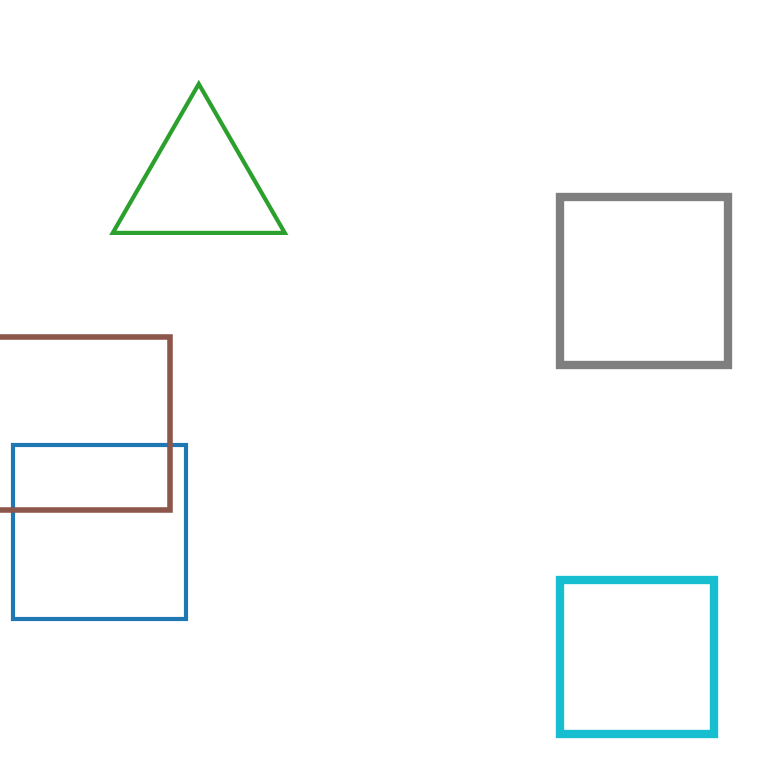[{"shape": "square", "thickness": 1.5, "radius": 0.56, "center": [0.129, 0.309]}, {"shape": "triangle", "thickness": 1.5, "radius": 0.64, "center": [0.258, 0.762]}, {"shape": "square", "thickness": 2, "radius": 0.56, "center": [0.108, 0.45]}, {"shape": "square", "thickness": 3, "radius": 0.55, "center": [0.836, 0.636]}, {"shape": "square", "thickness": 3, "radius": 0.5, "center": [0.827, 0.147]}]